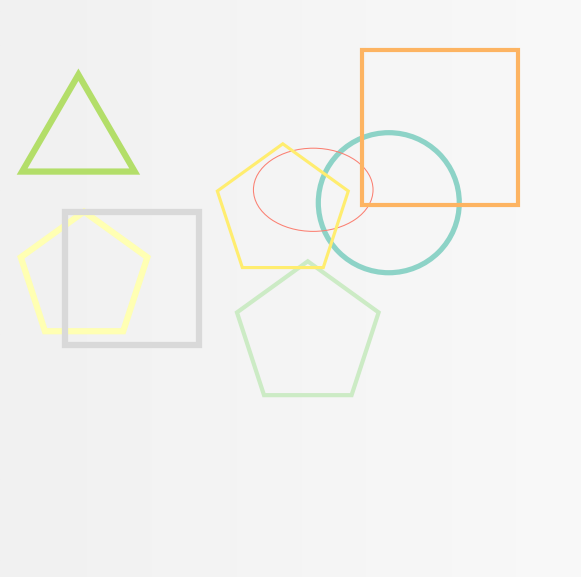[{"shape": "circle", "thickness": 2.5, "radius": 0.61, "center": [0.669, 0.648]}, {"shape": "pentagon", "thickness": 3, "radius": 0.57, "center": [0.145, 0.518]}, {"shape": "oval", "thickness": 0.5, "radius": 0.51, "center": [0.539, 0.67]}, {"shape": "square", "thickness": 2, "radius": 0.67, "center": [0.757, 0.779]}, {"shape": "triangle", "thickness": 3, "radius": 0.56, "center": [0.135, 0.758]}, {"shape": "square", "thickness": 3, "radius": 0.57, "center": [0.227, 0.518]}, {"shape": "pentagon", "thickness": 2, "radius": 0.64, "center": [0.53, 0.419]}, {"shape": "pentagon", "thickness": 1.5, "radius": 0.59, "center": [0.487, 0.632]}]